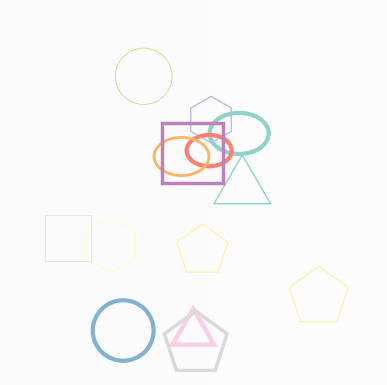[{"shape": "triangle", "thickness": 1, "radius": 0.42, "center": [0.625, 0.513]}, {"shape": "oval", "thickness": 3, "radius": 0.38, "center": [0.617, 0.653]}, {"shape": "hexagon", "thickness": 0.5, "radius": 0.36, "center": [0.285, 0.364]}, {"shape": "hexagon", "thickness": 1, "radius": 0.3, "center": [0.545, 0.689]}, {"shape": "oval", "thickness": 3, "radius": 0.29, "center": [0.54, 0.609]}, {"shape": "circle", "thickness": 3, "radius": 0.39, "center": [0.318, 0.142]}, {"shape": "oval", "thickness": 2, "radius": 0.35, "center": [0.468, 0.594]}, {"shape": "circle", "thickness": 0.5, "radius": 0.37, "center": [0.371, 0.802]}, {"shape": "triangle", "thickness": 3, "radius": 0.31, "center": [0.499, 0.136]}, {"shape": "pentagon", "thickness": 2.5, "radius": 0.43, "center": [0.505, 0.107]}, {"shape": "square", "thickness": 2.5, "radius": 0.39, "center": [0.497, 0.603]}, {"shape": "square", "thickness": 0.5, "radius": 0.29, "center": [0.176, 0.382]}, {"shape": "pentagon", "thickness": 0.5, "radius": 0.4, "center": [0.823, 0.229]}, {"shape": "pentagon", "thickness": 0.5, "radius": 0.35, "center": [0.522, 0.349]}]